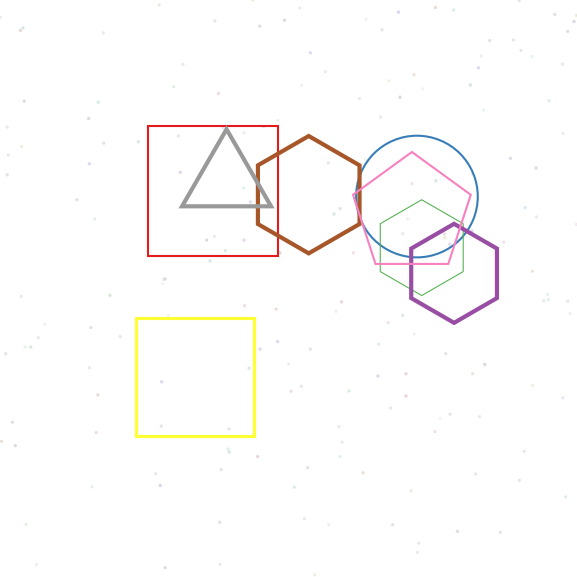[{"shape": "square", "thickness": 1, "radius": 0.56, "center": [0.369, 0.669]}, {"shape": "circle", "thickness": 1, "radius": 0.53, "center": [0.722, 0.659]}, {"shape": "hexagon", "thickness": 0.5, "radius": 0.41, "center": [0.73, 0.57]}, {"shape": "hexagon", "thickness": 2, "radius": 0.43, "center": [0.786, 0.526]}, {"shape": "square", "thickness": 1.5, "radius": 0.51, "center": [0.338, 0.346]}, {"shape": "hexagon", "thickness": 2, "radius": 0.51, "center": [0.535, 0.662]}, {"shape": "pentagon", "thickness": 1, "radius": 0.54, "center": [0.713, 0.629]}, {"shape": "triangle", "thickness": 2, "radius": 0.44, "center": [0.392, 0.686]}]